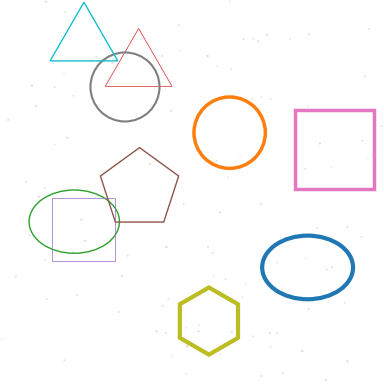[{"shape": "oval", "thickness": 3, "radius": 0.59, "center": [0.799, 0.305]}, {"shape": "circle", "thickness": 2.5, "radius": 0.46, "center": [0.596, 0.655]}, {"shape": "oval", "thickness": 1, "radius": 0.59, "center": [0.193, 0.424]}, {"shape": "triangle", "thickness": 0.5, "radius": 0.5, "center": [0.36, 0.826]}, {"shape": "square", "thickness": 0.5, "radius": 0.41, "center": [0.217, 0.403]}, {"shape": "pentagon", "thickness": 1, "radius": 0.53, "center": [0.362, 0.51]}, {"shape": "square", "thickness": 2.5, "radius": 0.51, "center": [0.869, 0.611]}, {"shape": "circle", "thickness": 1.5, "radius": 0.45, "center": [0.325, 0.774]}, {"shape": "hexagon", "thickness": 3, "radius": 0.44, "center": [0.543, 0.166]}, {"shape": "triangle", "thickness": 1, "radius": 0.51, "center": [0.218, 0.893]}]